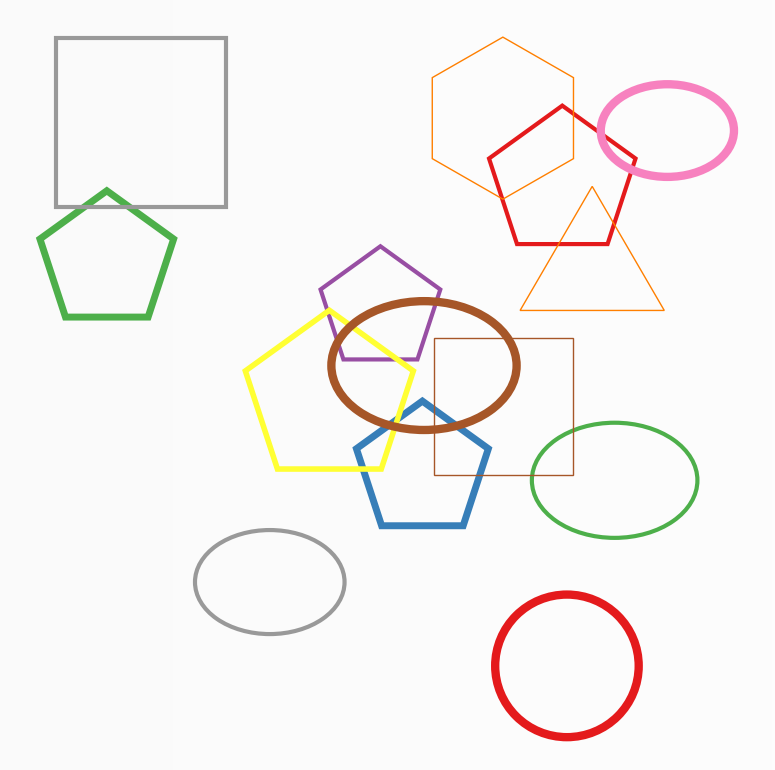[{"shape": "pentagon", "thickness": 1.5, "radius": 0.5, "center": [0.726, 0.763]}, {"shape": "circle", "thickness": 3, "radius": 0.46, "center": [0.732, 0.135]}, {"shape": "pentagon", "thickness": 2.5, "radius": 0.45, "center": [0.545, 0.39]}, {"shape": "oval", "thickness": 1.5, "radius": 0.53, "center": [0.793, 0.376]}, {"shape": "pentagon", "thickness": 2.5, "radius": 0.45, "center": [0.138, 0.662]}, {"shape": "pentagon", "thickness": 1.5, "radius": 0.41, "center": [0.491, 0.599]}, {"shape": "hexagon", "thickness": 0.5, "radius": 0.53, "center": [0.649, 0.847]}, {"shape": "triangle", "thickness": 0.5, "radius": 0.54, "center": [0.764, 0.651]}, {"shape": "pentagon", "thickness": 2, "radius": 0.57, "center": [0.425, 0.483]}, {"shape": "square", "thickness": 0.5, "radius": 0.45, "center": [0.65, 0.472]}, {"shape": "oval", "thickness": 3, "radius": 0.6, "center": [0.547, 0.525]}, {"shape": "oval", "thickness": 3, "radius": 0.43, "center": [0.861, 0.83]}, {"shape": "oval", "thickness": 1.5, "radius": 0.48, "center": [0.348, 0.244]}, {"shape": "square", "thickness": 1.5, "radius": 0.55, "center": [0.182, 0.841]}]